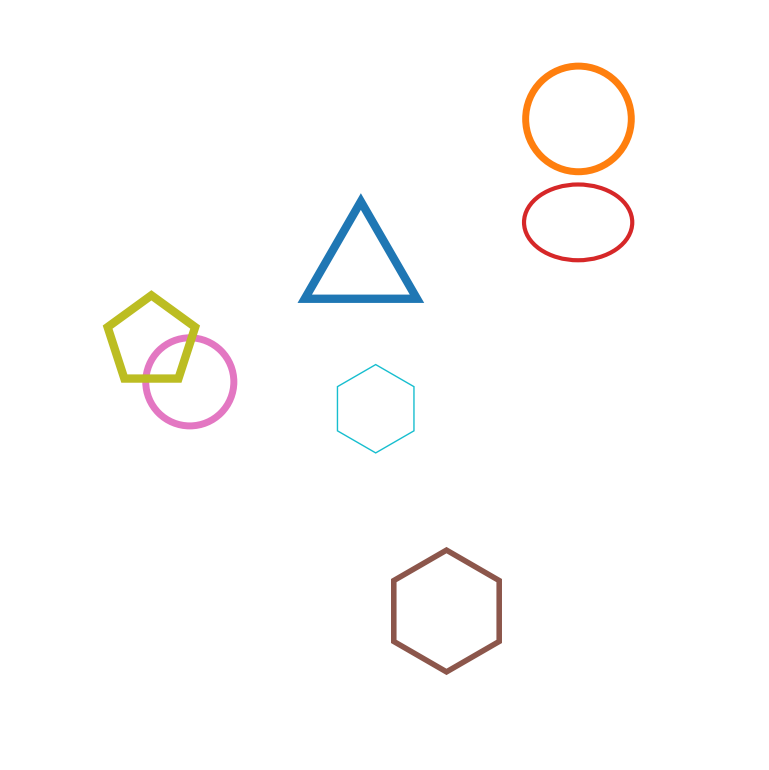[{"shape": "triangle", "thickness": 3, "radius": 0.42, "center": [0.469, 0.654]}, {"shape": "circle", "thickness": 2.5, "radius": 0.34, "center": [0.751, 0.846]}, {"shape": "oval", "thickness": 1.5, "radius": 0.35, "center": [0.751, 0.711]}, {"shape": "hexagon", "thickness": 2, "radius": 0.4, "center": [0.58, 0.206]}, {"shape": "circle", "thickness": 2.5, "radius": 0.29, "center": [0.246, 0.504]}, {"shape": "pentagon", "thickness": 3, "radius": 0.3, "center": [0.197, 0.557]}, {"shape": "hexagon", "thickness": 0.5, "radius": 0.29, "center": [0.488, 0.469]}]